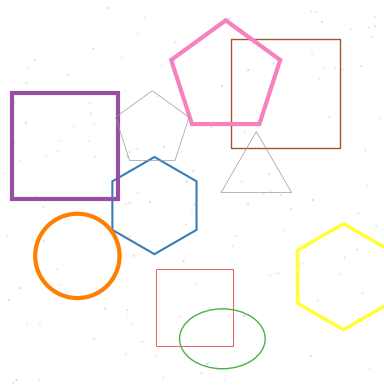[{"shape": "square", "thickness": 0.5, "radius": 0.5, "center": [0.505, 0.202]}, {"shape": "hexagon", "thickness": 1.5, "radius": 0.63, "center": [0.401, 0.466]}, {"shape": "oval", "thickness": 1, "radius": 0.56, "center": [0.578, 0.12]}, {"shape": "square", "thickness": 3, "radius": 0.69, "center": [0.169, 0.62]}, {"shape": "circle", "thickness": 3, "radius": 0.55, "center": [0.201, 0.335]}, {"shape": "hexagon", "thickness": 2.5, "radius": 0.69, "center": [0.892, 0.281]}, {"shape": "square", "thickness": 1, "radius": 0.7, "center": [0.742, 0.757]}, {"shape": "pentagon", "thickness": 3, "radius": 0.74, "center": [0.586, 0.798]}, {"shape": "pentagon", "thickness": 0.5, "radius": 0.5, "center": [0.396, 0.664]}, {"shape": "triangle", "thickness": 0.5, "radius": 0.53, "center": [0.666, 0.553]}]